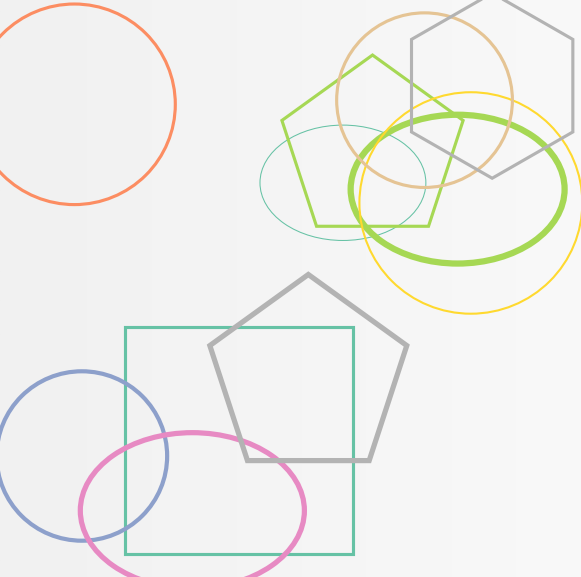[{"shape": "square", "thickness": 1.5, "radius": 0.98, "center": [0.411, 0.236]}, {"shape": "oval", "thickness": 0.5, "radius": 0.71, "center": [0.59, 0.683]}, {"shape": "circle", "thickness": 1.5, "radius": 0.87, "center": [0.128, 0.819]}, {"shape": "circle", "thickness": 2, "radius": 0.73, "center": [0.141, 0.21]}, {"shape": "oval", "thickness": 2.5, "radius": 0.96, "center": [0.331, 0.115]}, {"shape": "pentagon", "thickness": 1.5, "radius": 0.82, "center": [0.641, 0.74]}, {"shape": "oval", "thickness": 3, "radius": 0.92, "center": [0.787, 0.672]}, {"shape": "circle", "thickness": 1, "radius": 0.96, "center": [0.81, 0.648]}, {"shape": "circle", "thickness": 1.5, "radius": 0.76, "center": [0.73, 0.826]}, {"shape": "pentagon", "thickness": 2.5, "radius": 0.89, "center": [0.53, 0.346]}, {"shape": "hexagon", "thickness": 1.5, "radius": 0.8, "center": [0.847, 0.851]}]